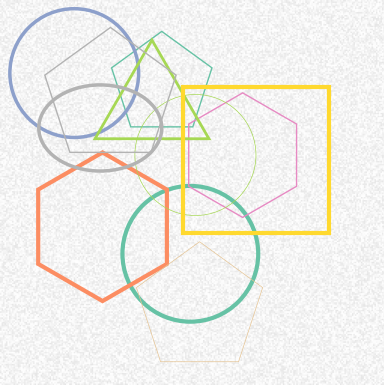[{"shape": "circle", "thickness": 3, "radius": 0.88, "center": [0.494, 0.341]}, {"shape": "pentagon", "thickness": 1, "radius": 0.69, "center": [0.42, 0.781]}, {"shape": "hexagon", "thickness": 3, "radius": 0.96, "center": [0.266, 0.411]}, {"shape": "circle", "thickness": 2.5, "radius": 0.84, "center": [0.193, 0.81]}, {"shape": "hexagon", "thickness": 1, "radius": 0.81, "center": [0.63, 0.597]}, {"shape": "triangle", "thickness": 2, "radius": 0.85, "center": [0.395, 0.725]}, {"shape": "circle", "thickness": 0.5, "radius": 0.79, "center": [0.508, 0.597]}, {"shape": "square", "thickness": 3, "radius": 0.95, "center": [0.664, 0.584]}, {"shape": "pentagon", "thickness": 0.5, "radius": 0.86, "center": [0.518, 0.2]}, {"shape": "oval", "thickness": 2.5, "radius": 0.8, "center": [0.26, 0.668]}, {"shape": "pentagon", "thickness": 1, "radius": 0.9, "center": [0.287, 0.749]}]